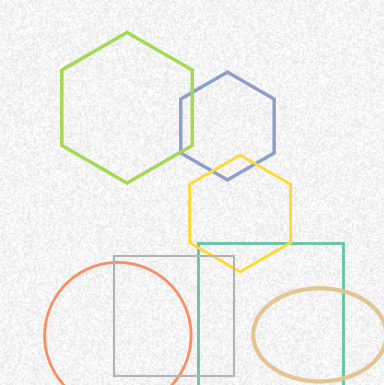[{"shape": "square", "thickness": 2, "radius": 0.94, "center": [0.703, 0.179]}, {"shape": "circle", "thickness": 2, "radius": 0.95, "center": [0.306, 0.128]}, {"shape": "hexagon", "thickness": 2.5, "radius": 0.7, "center": [0.591, 0.673]}, {"shape": "hexagon", "thickness": 2.5, "radius": 0.98, "center": [0.33, 0.72]}, {"shape": "hexagon", "thickness": 2, "radius": 0.76, "center": [0.624, 0.445]}, {"shape": "oval", "thickness": 3, "radius": 0.86, "center": [0.831, 0.13]}, {"shape": "square", "thickness": 1.5, "radius": 0.78, "center": [0.452, 0.179]}]